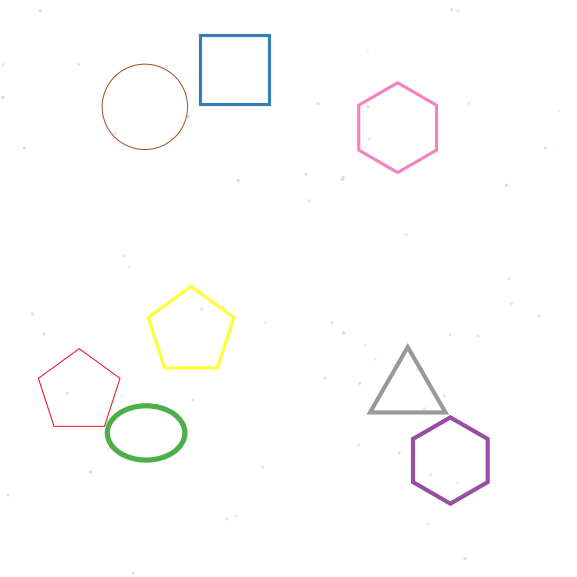[{"shape": "pentagon", "thickness": 0.5, "radius": 0.37, "center": [0.137, 0.321]}, {"shape": "square", "thickness": 1.5, "radius": 0.3, "center": [0.406, 0.879]}, {"shape": "oval", "thickness": 2.5, "radius": 0.34, "center": [0.253, 0.249]}, {"shape": "hexagon", "thickness": 2, "radius": 0.37, "center": [0.78, 0.202]}, {"shape": "pentagon", "thickness": 1.5, "radius": 0.39, "center": [0.331, 0.425]}, {"shape": "circle", "thickness": 0.5, "radius": 0.37, "center": [0.251, 0.814]}, {"shape": "hexagon", "thickness": 1.5, "radius": 0.39, "center": [0.689, 0.778]}, {"shape": "triangle", "thickness": 2, "radius": 0.38, "center": [0.706, 0.323]}]